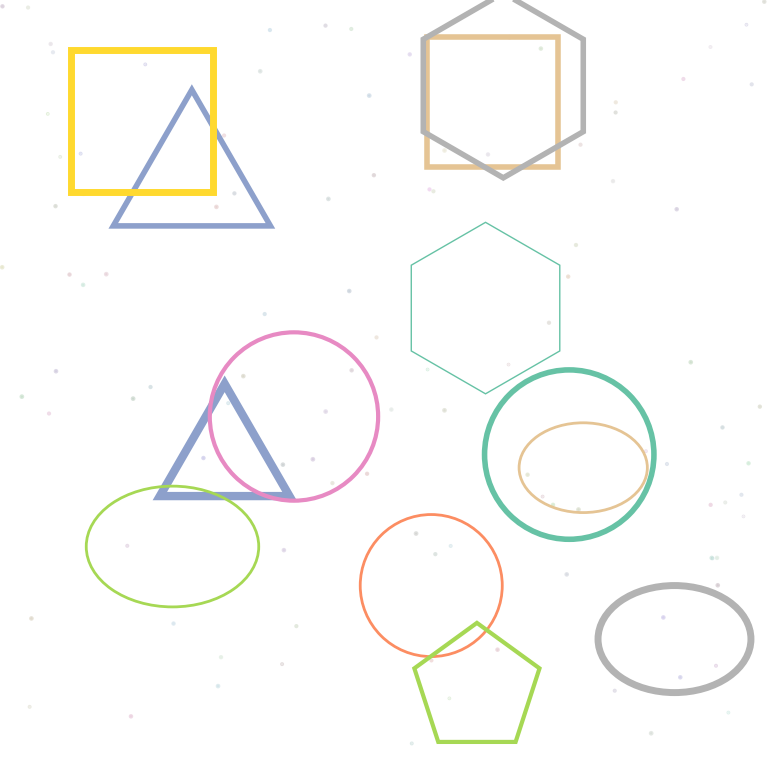[{"shape": "hexagon", "thickness": 0.5, "radius": 0.56, "center": [0.631, 0.6]}, {"shape": "circle", "thickness": 2, "radius": 0.55, "center": [0.739, 0.41]}, {"shape": "circle", "thickness": 1, "radius": 0.46, "center": [0.56, 0.24]}, {"shape": "triangle", "thickness": 2, "radius": 0.59, "center": [0.249, 0.766]}, {"shape": "triangle", "thickness": 3, "radius": 0.49, "center": [0.292, 0.404]}, {"shape": "circle", "thickness": 1.5, "radius": 0.55, "center": [0.382, 0.459]}, {"shape": "pentagon", "thickness": 1.5, "radius": 0.43, "center": [0.619, 0.106]}, {"shape": "oval", "thickness": 1, "radius": 0.56, "center": [0.224, 0.29]}, {"shape": "square", "thickness": 2.5, "radius": 0.46, "center": [0.184, 0.843]}, {"shape": "oval", "thickness": 1, "radius": 0.42, "center": [0.757, 0.393]}, {"shape": "square", "thickness": 2, "radius": 0.42, "center": [0.64, 0.868]}, {"shape": "hexagon", "thickness": 2, "radius": 0.6, "center": [0.654, 0.889]}, {"shape": "oval", "thickness": 2.5, "radius": 0.5, "center": [0.876, 0.17]}]